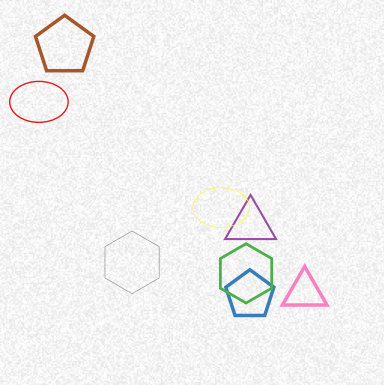[{"shape": "oval", "thickness": 1, "radius": 0.38, "center": [0.101, 0.735]}, {"shape": "pentagon", "thickness": 2.5, "radius": 0.33, "center": [0.649, 0.234]}, {"shape": "hexagon", "thickness": 2, "radius": 0.39, "center": [0.639, 0.29]}, {"shape": "triangle", "thickness": 1.5, "radius": 0.38, "center": [0.651, 0.417]}, {"shape": "oval", "thickness": 0.5, "radius": 0.37, "center": [0.575, 0.461]}, {"shape": "pentagon", "thickness": 2.5, "radius": 0.4, "center": [0.168, 0.881]}, {"shape": "triangle", "thickness": 2.5, "radius": 0.33, "center": [0.791, 0.241]}, {"shape": "hexagon", "thickness": 0.5, "radius": 0.41, "center": [0.343, 0.319]}]